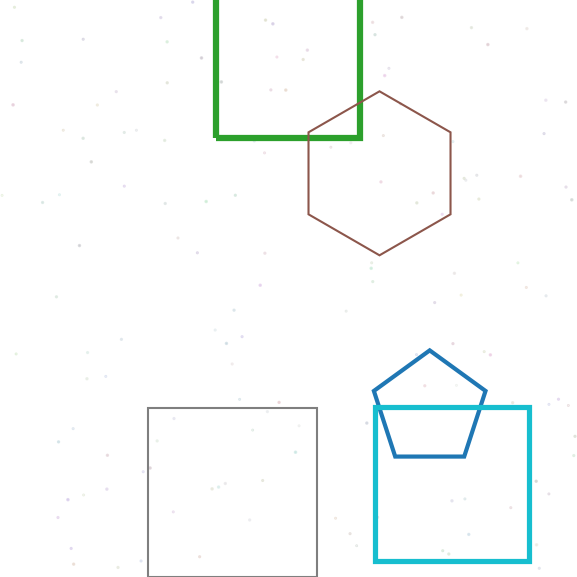[{"shape": "pentagon", "thickness": 2, "radius": 0.51, "center": [0.744, 0.291]}, {"shape": "square", "thickness": 3, "radius": 0.62, "center": [0.498, 0.884]}, {"shape": "hexagon", "thickness": 1, "radius": 0.71, "center": [0.657, 0.699]}, {"shape": "square", "thickness": 1, "radius": 0.73, "center": [0.403, 0.146]}, {"shape": "square", "thickness": 2.5, "radius": 0.67, "center": [0.783, 0.161]}]